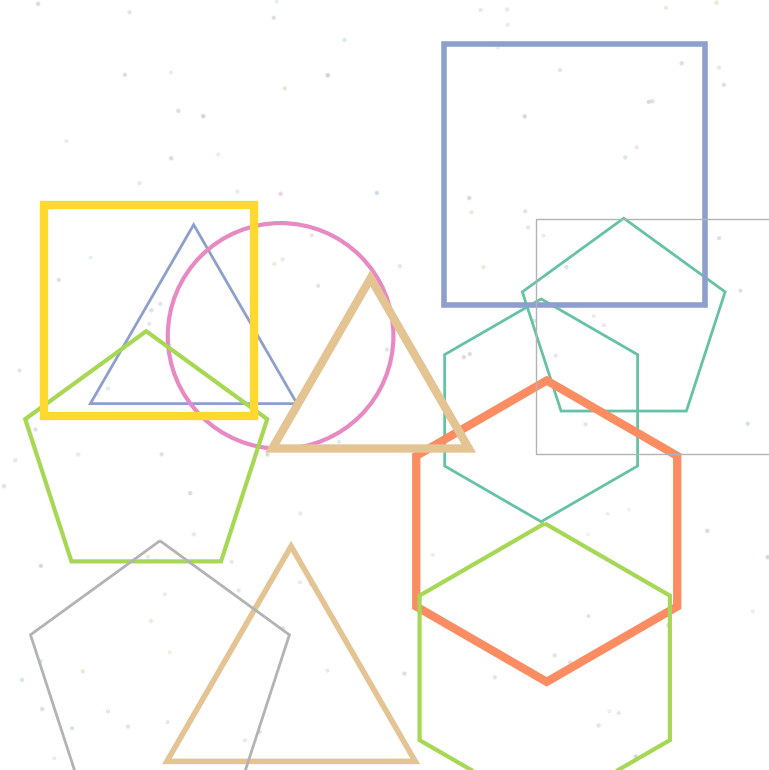[{"shape": "pentagon", "thickness": 1, "radius": 0.69, "center": [0.81, 0.578]}, {"shape": "hexagon", "thickness": 1, "radius": 0.72, "center": [0.703, 0.467]}, {"shape": "hexagon", "thickness": 3, "radius": 0.98, "center": [0.71, 0.31]}, {"shape": "triangle", "thickness": 1, "radius": 0.77, "center": [0.252, 0.553]}, {"shape": "square", "thickness": 2, "radius": 0.85, "center": [0.746, 0.773]}, {"shape": "circle", "thickness": 1.5, "radius": 0.73, "center": [0.364, 0.564]}, {"shape": "pentagon", "thickness": 1.5, "radius": 0.83, "center": [0.19, 0.405]}, {"shape": "hexagon", "thickness": 1.5, "radius": 0.94, "center": [0.707, 0.133]}, {"shape": "square", "thickness": 3, "radius": 0.68, "center": [0.194, 0.596]}, {"shape": "triangle", "thickness": 2, "radius": 0.93, "center": [0.378, 0.104]}, {"shape": "triangle", "thickness": 3, "radius": 0.74, "center": [0.481, 0.491]}, {"shape": "square", "thickness": 0.5, "radius": 0.76, "center": [0.849, 0.563]}, {"shape": "pentagon", "thickness": 1, "radius": 0.88, "center": [0.208, 0.121]}]